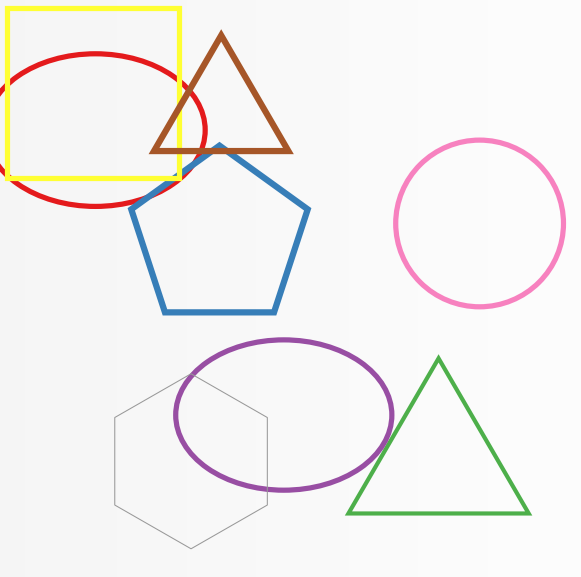[{"shape": "oval", "thickness": 2.5, "radius": 0.94, "center": [0.164, 0.774]}, {"shape": "pentagon", "thickness": 3, "radius": 0.8, "center": [0.378, 0.587]}, {"shape": "triangle", "thickness": 2, "radius": 0.9, "center": [0.755, 0.2]}, {"shape": "oval", "thickness": 2.5, "radius": 0.93, "center": [0.488, 0.28]}, {"shape": "square", "thickness": 2.5, "radius": 0.74, "center": [0.16, 0.838]}, {"shape": "triangle", "thickness": 3, "radius": 0.67, "center": [0.381, 0.804]}, {"shape": "circle", "thickness": 2.5, "radius": 0.72, "center": [0.825, 0.612]}, {"shape": "hexagon", "thickness": 0.5, "radius": 0.76, "center": [0.329, 0.2]}]